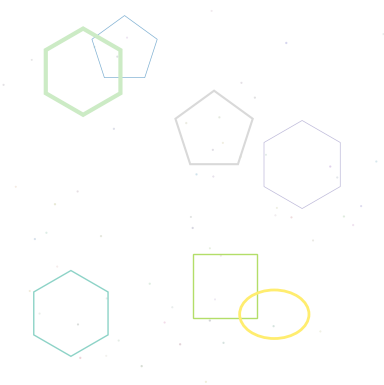[{"shape": "hexagon", "thickness": 1, "radius": 0.56, "center": [0.184, 0.186]}, {"shape": "hexagon", "thickness": 0.5, "radius": 0.57, "center": [0.785, 0.573]}, {"shape": "pentagon", "thickness": 0.5, "radius": 0.45, "center": [0.324, 0.87]}, {"shape": "square", "thickness": 1, "radius": 0.42, "center": [0.585, 0.256]}, {"shape": "pentagon", "thickness": 1.5, "radius": 0.53, "center": [0.556, 0.659]}, {"shape": "hexagon", "thickness": 3, "radius": 0.56, "center": [0.216, 0.814]}, {"shape": "oval", "thickness": 2, "radius": 0.45, "center": [0.712, 0.184]}]